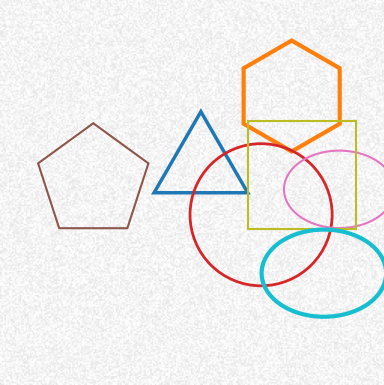[{"shape": "triangle", "thickness": 2.5, "radius": 0.7, "center": [0.522, 0.57]}, {"shape": "hexagon", "thickness": 3, "radius": 0.72, "center": [0.758, 0.751]}, {"shape": "circle", "thickness": 2, "radius": 0.92, "center": [0.678, 0.442]}, {"shape": "pentagon", "thickness": 1.5, "radius": 0.75, "center": [0.242, 0.529]}, {"shape": "oval", "thickness": 1.5, "radius": 0.72, "center": [0.881, 0.508]}, {"shape": "square", "thickness": 1.5, "radius": 0.7, "center": [0.784, 0.546]}, {"shape": "oval", "thickness": 3, "radius": 0.81, "center": [0.841, 0.29]}]